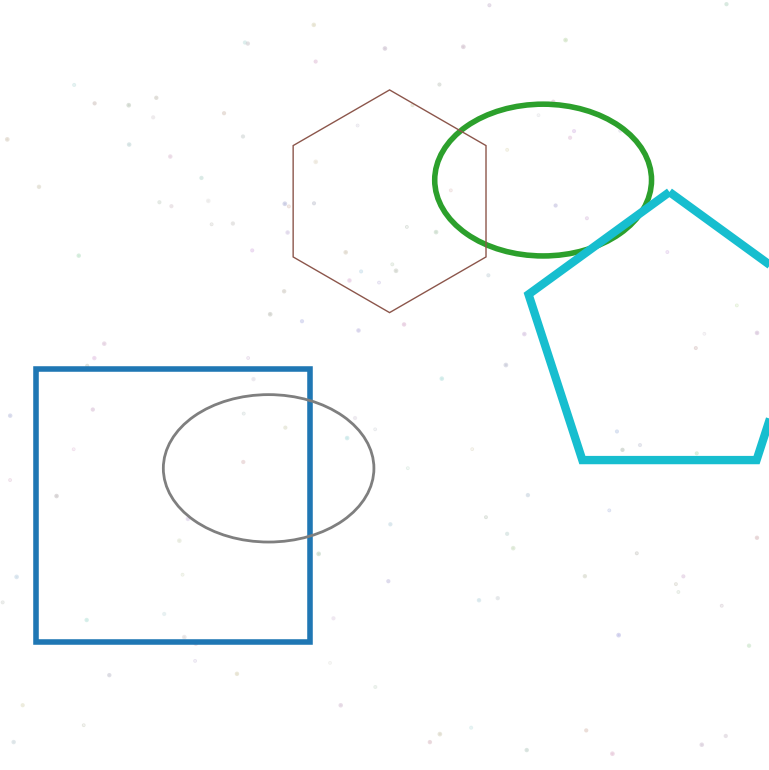[{"shape": "square", "thickness": 2, "radius": 0.89, "center": [0.225, 0.343]}, {"shape": "oval", "thickness": 2, "radius": 0.7, "center": [0.705, 0.766]}, {"shape": "hexagon", "thickness": 0.5, "radius": 0.72, "center": [0.506, 0.739]}, {"shape": "oval", "thickness": 1, "radius": 0.68, "center": [0.349, 0.392]}, {"shape": "pentagon", "thickness": 3, "radius": 0.96, "center": [0.869, 0.558]}]